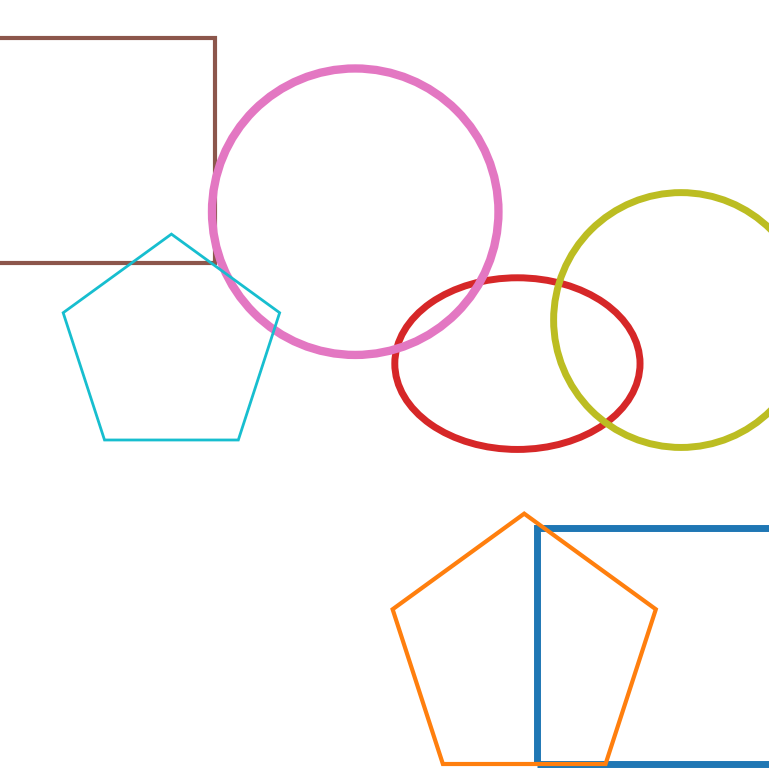[{"shape": "square", "thickness": 2.5, "radius": 0.76, "center": [0.851, 0.161]}, {"shape": "pentagon", "thickness": 1.5, "radius": 0.9, "center": [0.681, 0.153]}, {"shape": "oval", "thickness": 2.5, "radius": 0.8, "center": [0.672, 0.528]}, {"shape": "square", "thickness": 1.5, "radius": 0.73, "center": [0.133, 0.805]}, {"shape": "circle", "thickness": 3, "radius": 0.93, "center": [0.461, 0.725]}, {"shape": "circle", "thickness": 2.5, "radius": 0.83, "center": [0.884, 0.584]}, {"shape": "pentagon", "thickness": 1, "radius": 0.74, "center": [0.223, 0.548]}]